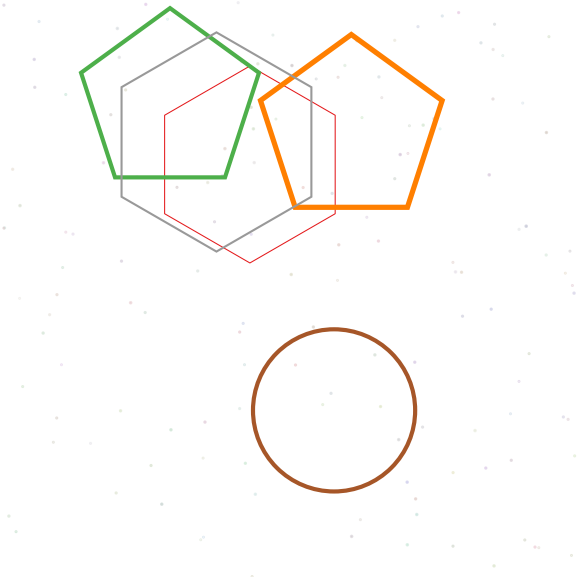[{"shape": "hexagon", "thickness": 0.5, "radius": 0.85, "center": [0.433, 0.714]}, {"shape": "pentagon", "thickness": 2, "radius": 0.81, "center": [0.294, 0.823]}, {"shape": "pentagon", "thickness": 2.5, "radius": 0.83, "center": [0.608, 0.774]}, {"shape": "circle", "thickness": 2, "radius": 0.7, "center": [0.578, 0.289]}, {"shape": "hexagon", "thickness": 1, "radius": 0.95, "center": [0.375, 0.753]}]